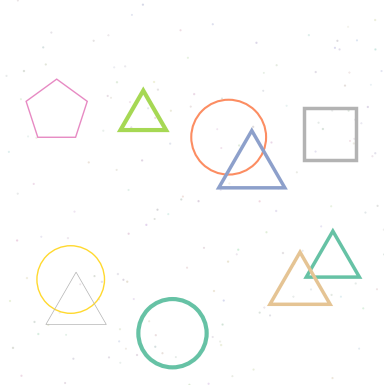[{"shape": "circle", "thickness": 3, "radius": 0.44, "center": [0.448, 0.135]}, {"shape": "triangle", "thickness": 2.5, "radius": 0.4, "center": [0.865, 0.32]}, {"shape": "circle", "thickness": 1.5, "radius": 0.49, "center": [0.594, 0.644]}, {"shape": "triangle", "thickness": 2.5, "radius": 0.5, "center": [0.654, 0.562]}, {"shape": "pentagon", "thickness": 1, "radius": 0.42, "center": [0.147, 0.711]}, {"shape": "triangle", "thickness": 3, "radius": 0.34, "center": [0.372, 0.696]}, {"shape": "circle", "thickness": 1, "radius": 0.44, "center": [0.184, 0.274]}, {"shape": "triangle", "thickness": 2.5, "radius": 0.45, "center": [0.779, 0.255]}, {"shape": "square", "thickness": 2.5, "radius": 0.34, "center": [0.858, 0.651]}, {"shape": "triangle", "thickness": 0.5, "radius": 0.45, "center": [0.198, 0.202]}]